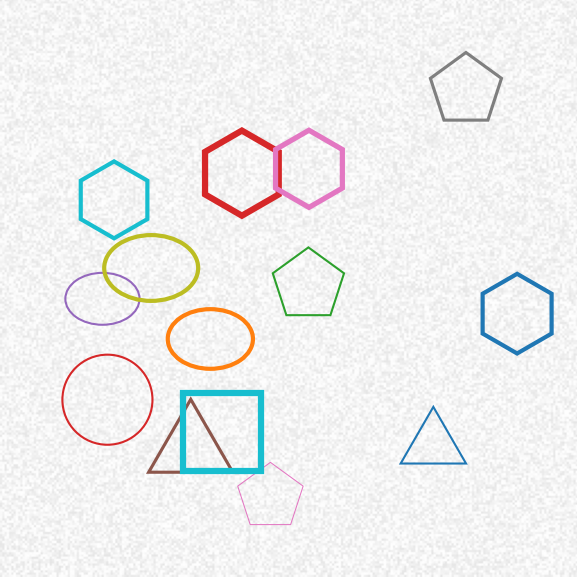[{"shape": "hexagon", "thickness": 2, "radius": 0.34, "center": [0.895, 0.456]}, {"shape": "triangle", "thickness": 1, "radius": 0.33, "center": [0.75, 0.229]}, {"shape": "oval", "thickness": 2, "radius": 0.37, "center": [0.364, 0.412]}, {"shape": "pentagon", "thickness": 1, "radius": 0.32, "center": [0.534, 0.506]}, {"shape": "circle", "thickness": 1, "radius": 0.39, "center": [0.186, 0.307]}, {"shape": "hexagon", "thickness": 3, "radius": 0.37, "center": [0.419, 0.699]}, {"shape": "oval", "thickness": 1, "radius": 0.32, "center": [0.177, 0.482]}, {"shape": "triangle", "thickness": 1.5, "radius": 0.42, "center": [0.33, 0.224]}, {"shape": "hexagon", "thickness": 2.5, "radius": 0.33, "center": [0.535, 0.707]}, {"shape": "pentagon", "thickness": 0.5, "radius": 0.3, "center": [0.468, 0.139]}, {"shape": "pentagon", "thickness": 1.5, "radius": 0.32, "center": [0.807, 0.843]}, {"shape": "oval", "thickness": 2, "radius": 0.41, "center": [0.262, 0.535]}, {"shape": "hexagon", "thickness": 2, "radius": 0.33, "center": [0.198, 0.653]}, {"shape": "square", "thickness": 3, "radius": 0.34, "center": [0.385, 0.251]}]